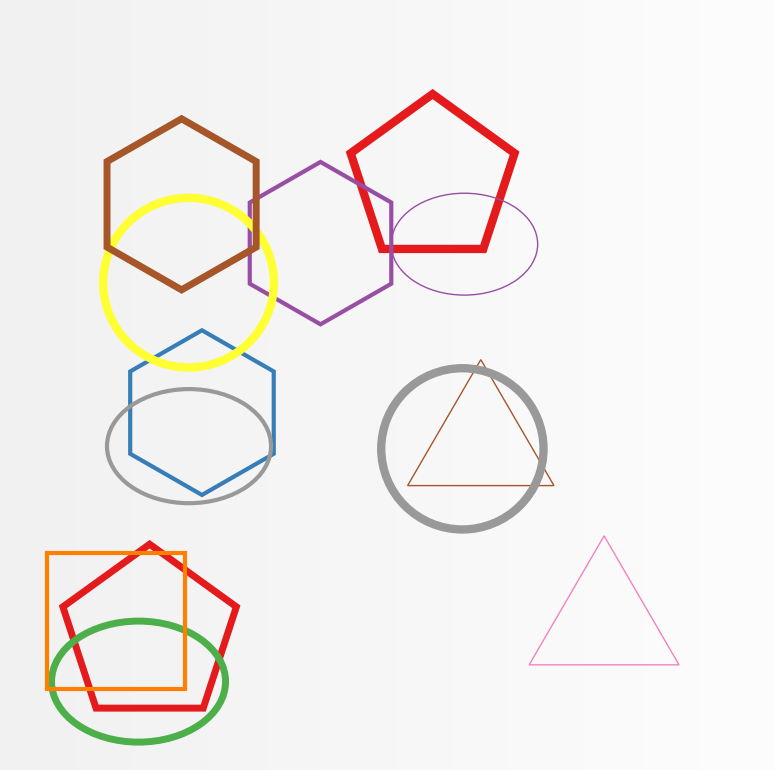[{"shape": "pentagon", "thickness": 2.5, "radius": 0.59, "center": [0.193, 0.176]}, {"shape": "pentagon", "thickness": 3, "radius": 0.56, "center": [0.558, 0.767]}, {"shape": "hexagon", "thickness": 1.5, "radius": 0.53, "center": [0.261, 0.464]}, {"shape": "oval", "thickness": 2.5, "radius": 0.56, "center": [0.179, 0.115]}, {"shape": "oval", "thickness": 0.5, "radius": 0.47, "center": [0.599, 0.683]}, {"shape": "hexagon", "thickness": 1.5, "radius": 0.53, "center": [0.414, 0.684]}, {"shape": "square", "thickness": 1.5, "radius": 0.44, "center": [0.149, 0.193]}, {"shape": "circle", "thickness": 3, "radius": 0.55, "center": [0.243, 0.633]}, {"shape": "triangle", "thickness": 0.5, "radius": 0.55, "center": [0.62, 0.424]}, {"shape": "hexagon", "thickness": 2.5, "radius": 0.56, "center": [0.234, 0.735]}, {"shape": "triangle", "thickness": 0.5, "radius": 0.56, "center": [0.779, 0.192]}, {"shape": "circle", "thickness": 3, "radius": 0.52, "center": [0.597, 0.417]}, {"shape": "oval", "thickness": 1.5, "radius": 0.53, "center": [0.244, 0.421]}]